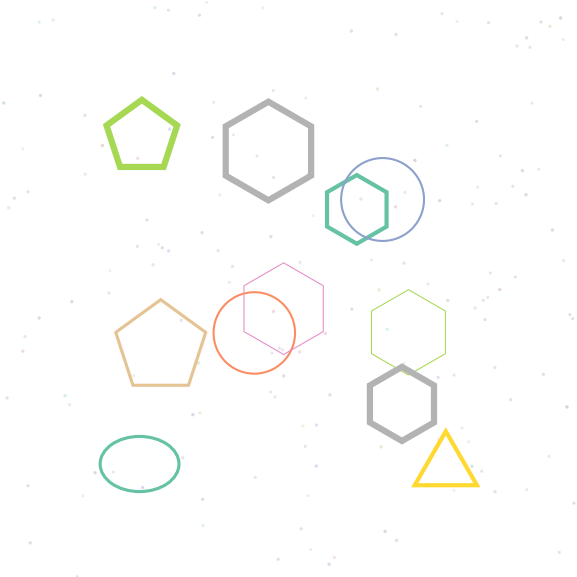[{"shape": "oval", "thickness": 1.5, "radius": 0.34, "center": [0.242, 0.196]}, {"shape": "hexagon", "thickness": 2, "radius": 0.3, "center": [0.618, 0.637]}, {"shape": "circle", "thickness": 1, "radius": 0.35, "center": [0.44, 0.423]}, {"shape": "circle", "thickness": 1, "radius": 0.36, "center": [0.662, 0.654]}, {"shape": "hexagon", "thickness": 0.5, "radius": 0.4, "center": [0.491, 0.465]}, {"shape": "pentagon", "thickness": 3, "radius": 0.32, "center": [0.246, 0.762]}, {"shape": "hexagon", "thickness": 0.5, "radius": 0.37, "center": [0.707, 0.424]}, {"shape": "triangle", "thickness": 2, "radius": 0.31, "center": [0.772, 0.19]}, {"shape": "pentagon", "thickness": 1.5, "radius": 0.41, "center": [0.278, 0.398]}, {"shape": "hexagon", "thickness": 3, "radius": 0.43, "center": [0.465, 0.738]}, {"shape": "hexagon", "thickness": 3, "radius": 0.32, "center": [0.696, 0.3]}]